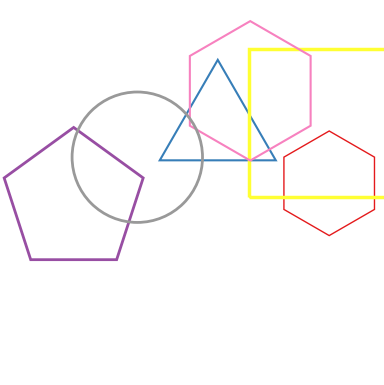[{"shape": "hexagon", "thickness": 1, "radius": 0.68, "center": [0.855, 0.524]}, {"shape": "triangle", "thickness": 1.5, "radius": 0.87, "center": [0.566, 0.671]}, {"shape": "pentagon", "thickness": 2, "radius": 0.95, "center": [0.191, 0.479]}, {"shape": "square", "thickness": 2.5, "radius": 0.96, "center": [0.837, 0.681]}, {"shape": "hexagon", "thickness": 1.5, "radius": 0.91, "center": [0.65, 0.764]}, {"shape": "circle", "thickness": 2, "radius": 0.85, "center": [0.357, 0.592]}]